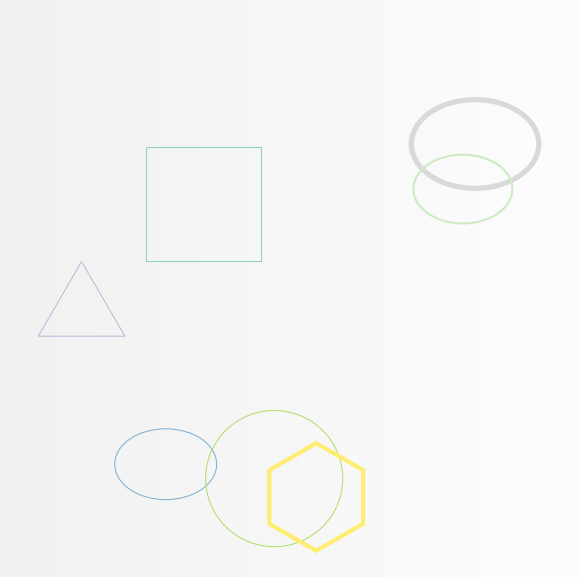[{"shape": "square", "thickness": 0.5, "radius": 0.49, "center": [0.351, 0.645]}, {"shape": "triangle", "thickness": 0.5, "radius": 0.43, "center": [0.14, 0.46]}, {"shape": "oval", "thickness": 0.5, "radius": 0.44, "center": [0.285, 0.195]}, {"shape": "circle", "thickness": 0.5, "radius": 0.59, "center": [0.472, 0.17]}, {"shape": "oval", "thickness": 2.5, "radius": 0.55, "center": [0.817, 0.75]}, {"shape": "oval", "thickness": 1, "radius": 0.43, "center": [0.796, 0.672]}, {"shape": "hexagon", "thickness": 2, "radius": 0.47, "center": [0.544, 0.139]}]